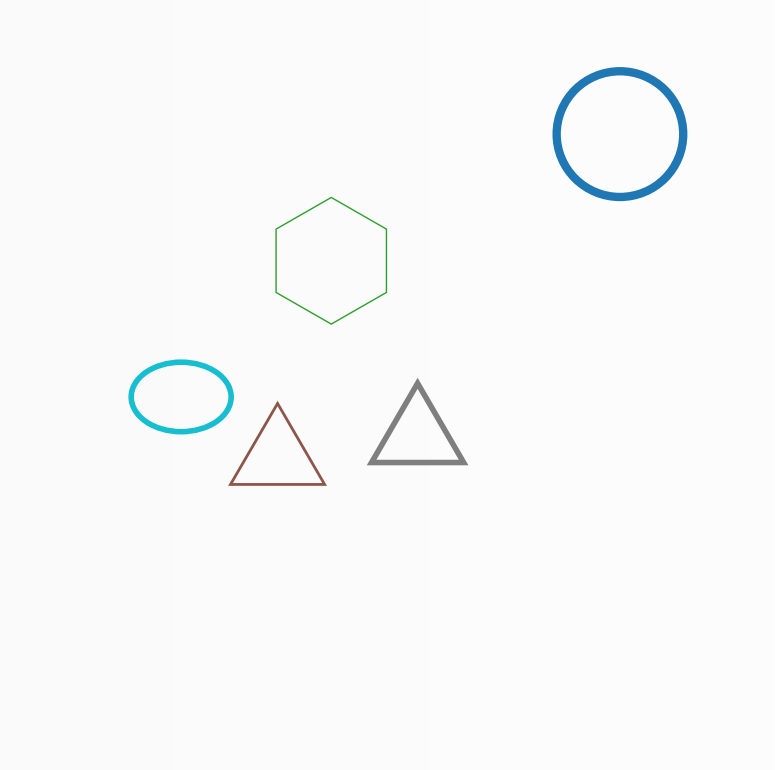[{"shape": "circle", "thickness": 3, "radius": 0.41, "center": [0.8, 0.826]}, {"shape": "hexagon", "thickness": 0.5, "radius": 0.41, "center": [0.427, 0.661]}, {"shape": "triangle", "thickness": 1, "radius": 0.35, "center": [0.358, 0.406]}, {"shape": "triangle", "thickness": 2, "radius": 0.34, "center": [0.539, 0.434]}, {"shape": "oval", "thickness": 2, "radius": 0.32, "center": [0.234, 0.484]}]